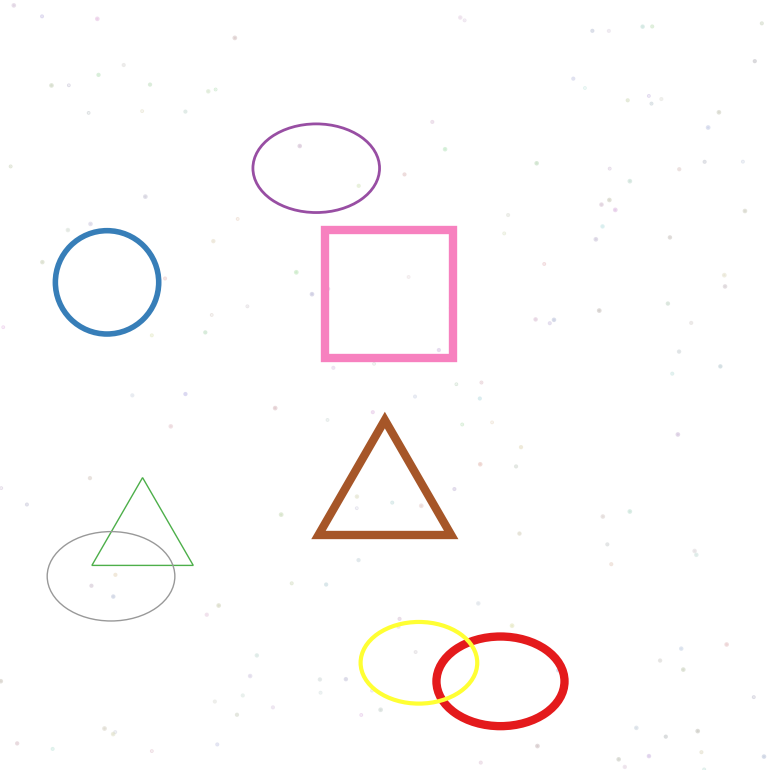[{"shape": "oval", "thickness": 3, "radius": 0.42, "center": [0.65, 0.115]}, {"shape": "circle", "thickness": 2, "radius": 0.34, "center": [0.139, 0.633]}, {"shape": "triangle", "thickness": 0.5, "radius": 0.38, "center": [0.185, 0.304]}, {"shape": "oval", "thickness": 1, "radius": 0.41, "center": [0.411, 0.782]}, {"shape": "oval", "thickness": 1.5, "radius": 0.38, "center": [0.544, 0.139]}, {"shape": "triangle", "thickness": 3, "radius": 0.5, "center": [0.5, 0.355]}, {"shape": "square", "thickness": 3, "radius": 0.42, "center": [0.505, 0.618]}, {"shape": "oval", "thickness": 0.5, "radius": 0.41, "center": [0.144, 0.252]}]